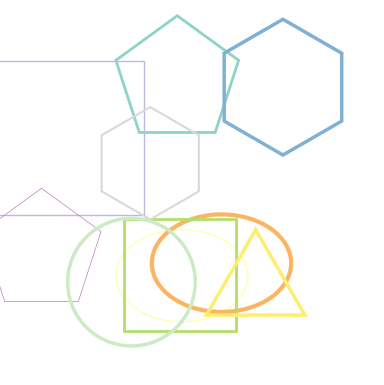[{"shape": "pentagon", "thickness": 2, "radius": 0.84, "center": [0.46, 0.791]}, {"shape": "oval", "thickness": 1, "radius": 0.86, "center": [0.472, 0.284]}, {"shape": "square", "thickness": 1, "radius": 1.0, "center": [0.175, 0.641]}, {"shape": "hexagon", "thickness": 2.5, "radius": 0.88, "center": [0.735, 0.774]}, {"shape": "oval", "thickness": 3, "radius": 0.9, "center": [0.575, 0.316]}, {"shape": "square", "thickness": 2, "radius": 0.73, "center": [0.467, 0.285]}, {"shape": "hexagon", "thickness": 1.5, "radius": 0.73, "center": [0.39, 0.576]}, {"shape": "pentagon", "thickness": 0.5, "radius": 0.81, "center": [0.108, 0.348]}, {"shape": "circle", "thickness": 2.5, "radius": 0.83, "center": [0.341, 0.267]}, {"shape": "triangle", "thickness": 2.5, "radius": 0.74, "center": [0.664, 0.255]}]